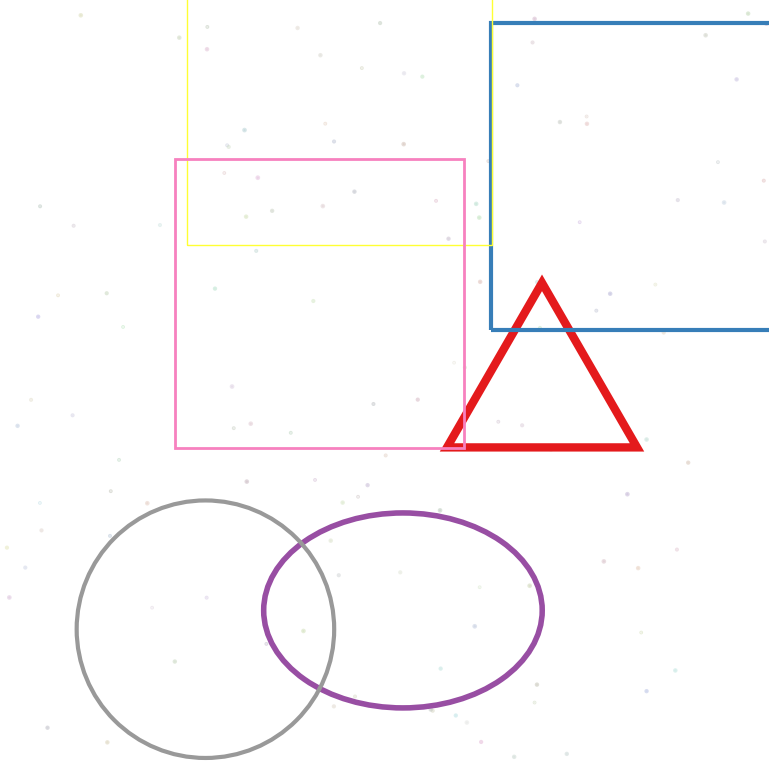[{"shape": "triangle", "thickness": 3, "radius": 0.71, "center": [0.704, 0.49]}, {"shape": "square", "thickness": 1.5, "radius": 1.0, "center": [0.837, 0.771]}, {"shape": "oval", "thickness": 2, "radius": 0.9, "center": [0.523, 0.207]}, {"shape": "square", "thickness": 0.5, "radius": 0.99, "center": [0.44, 0.88]}, {"shape": "square", "thickness": 1, "radius": 0.94, "center": [0.415, 0.606]}, {"shape": "circle", "thickness": 1.5, "radius": 0.84, "center": [0.267, 0.183]}]